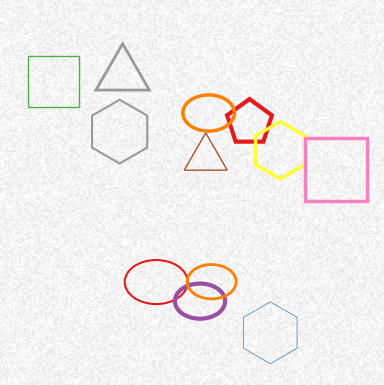[{"shape": "oval", "thickness": 1.5, "radius": 0.41, "center": [0.406, 0.267]}, {"shape": "pentagon", "thickness": 3, "radius": 0.31, "center": [0.648, 0.682]}, {"shape": "hexagon", "thickness": 0.5, "radius": 0.4, "center": [0.702, 0.136]}, {"shape": "square", "thickness": 1, "radius": 0.33, "center": [0.138, 0.788]}, {"shape": "oval", "thickness": 3, "radius": 0.33, "center": [0.519, 0.218]}, {"shape": "oval", "thickness": 2.5, "radius": 0.34, "center": [0.542, 0.707]}, {"shape": "oval", "thickness": 2, "radius": 0.32, "center": [0.55, 0.268]}, {"shape": "hexagon", "thickness": 2.5, "radius": 0.37, "center": [0.728, 0.61]}, {"shape": "triangle", "thickness": 1, "radius": 0.32, "center": [0.534, 0.59]}, {"shape": "square", "thickness": 2.5, "radius": 0.41, "center": [0.872, 0.559]}, {"shape": "hexagon", "thickness": 1.5, "radius": 0.41, "center": [0.311, 0.658]}, {"shape": "triangle", "thickness": 2, "radius": 0.4, "center": [0.318, 0.806]}]